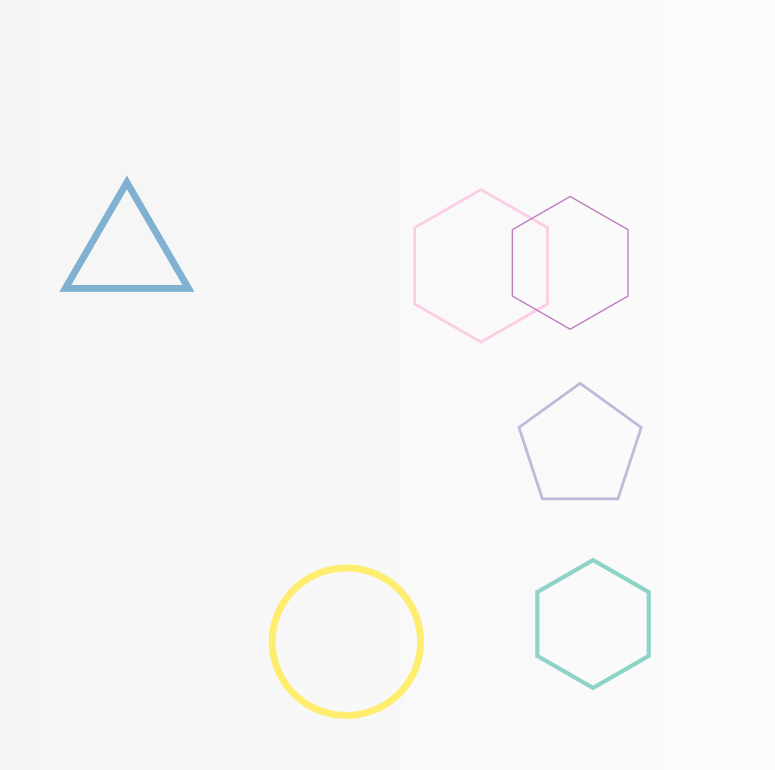[{"shape": "hexagon", "thickness": 1.5, "radius": 0.42, "center": [0.765, 0.19]}, {"shape": "pentagon", "thickness": 1, "radius": 0.41, "center": [0.749, 0.419]}, {"shape": "triangle", "thickness": 2.5, "radius": 0.46, "center": [0.164, 0.671]}, {"shape": "hexagon", "thickness": 1, "radius": 0.5, "center": [0.621, 0.655]}, {"shape": "hexagon", "thickness": 0.5, "radius": 0.43, "center": [0.736, 0.659]}, {"shape": "circle", "thickness": 2.5, "radius": 0.48, "center": [0.447, 0.167]}]